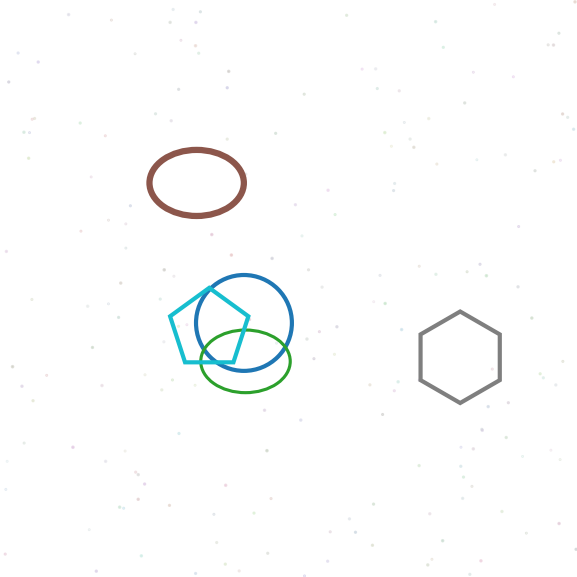[{"shape": "circle", "thickness": 2, "radius": 0.42, "center": [0.422, 0.44]}, {"shape": "oval", "thickness": 1.5, "radius": 0.39, "center": [0.425, 0.373]}, {"shape": "oval", "thickness": 3, "radius": 0.41, "center": [0.341, 0.682]}, {"shape": "hexagon", "thickness": 2, "radius": 0.4, "center": [0.797, 0.38]}, {"shape": "pentagon", "thickness": 2, "radius": 0.36, "center": [0.362, 0.429]}]